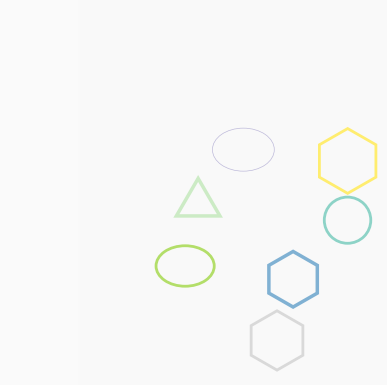[{"shape": "circle", "thickness": 2, "radius": 0.3, "center": [0.897, 0.428]}, {"shape": "oval", "thickness": 0.5, "radius": 0.4, "center": [0.628, 0.611]}, {"shape": "hexagon", "thickness": 2.5, "radius": 0.36, "center": [0.756, 0.275]}, {"shape": "oval", "thickness": 2, "radius": 0.38, "center": [0.478, 0.309]}, {"shape": "hexagon", "thickness": 2, "radius": 0.39, "center": [0.715, 0.116]}, {"shape": "triangle", "thickness": 2.5, "radius": 0.32, "center": [0.511, 0.472]}, {"shape": "hexagon", "thickness": 2, "radius": 0.42, "center": [0.897, 0.582]}]